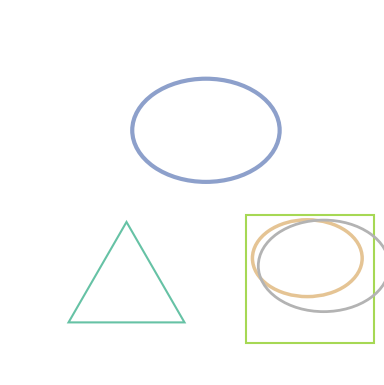[{"shape": "triangle", "thickness": 1.5, "radius": 0.87, "center": [0.329, 0.25]}, {"shape": "oval", "thickness": 3, "radius": 0.96, "center": [0.535, 0.662]}, {"shape": "square", "thickness": 1.5, "radius": 0.83, "center": [0.805, 0.275]}, {"shape": "oval", "thickness": 2.5, "radius": 0.71, "center": [0.798, 0.329]}, {"shape": "oval", "thickness": 2, "radius": 0.85, "center": [0.841, 0.309]}]